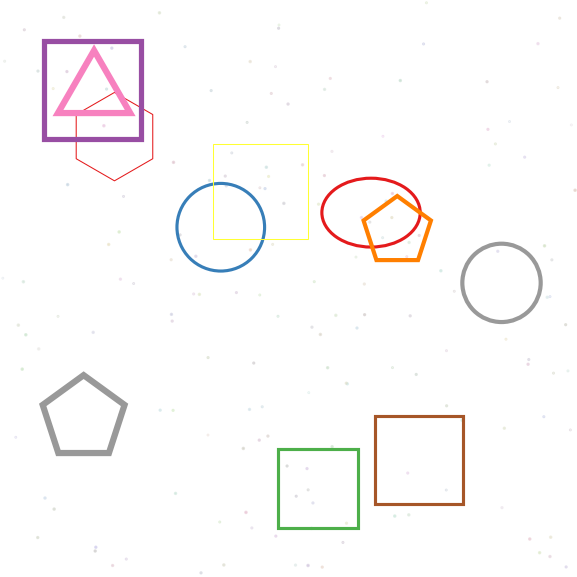[{"shape": "hexagon", "thickness": 0.5, "radius": 0.38, "center": [0.198, 0.763]}, {"shape": "oval", "thickness": 1.5, "radius": 0.43, "center": [0.642, 0.631]}, {"shape": "circle", "thickness": 1.5, "radius": 0.38, "center": [0.382, 0.606]}, {"shape": "square", "thickness": 1.5, "radius": 0.34, "center": [0.551, 0.153]}, {"shape": "square", "thickness": 2.5, "radius": 0.42, "center": [0.16, 0.844]}, {"shape": "pentagon", "thickness": 2, "radius": 0.31, "center": [0.688, 0.598]}, {"shape": "square", "thickness": 0.5, "radius": 0.41, "center": [0.451, 0.667]}, {"shape": "square", "thickness": 1.5, "radius": 0.38, "center": [0.726, 0.203]}, {"shape": "triangle", "thickness": 3, "radius": 0.36, "center": [0.163, 0.839]}, {"shape": "circle", "thickness": 2, "radius": 0.34, "center": [0.868, 0.509]}, {"shape": "pentagon", "thickness": 3, "radius": 0.37, "center": [0.145, 0.275]}]